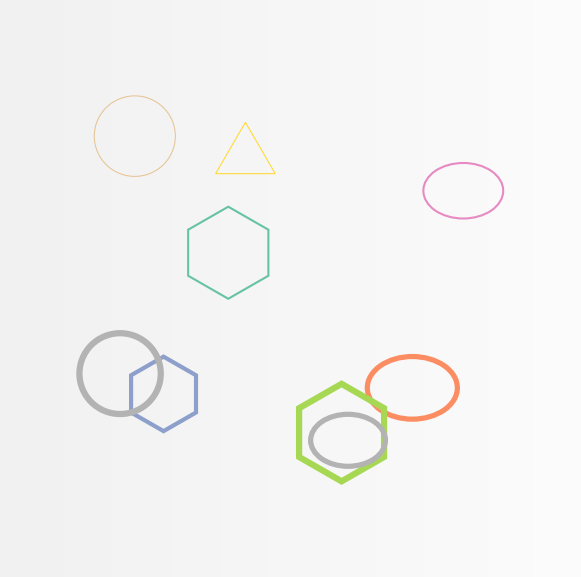[{"shape": "hexagon", "thickness": 1, "radius": 0.4, "center": [0.393, 0.561]}, {"shape": "oval", "thickness": 2.5, "radius": 0.39, "center": [0.709, 0.328]}, {"shape": "hexagon", "thickness": 2, "radius": 0.32, "center": [0.281, 0.317]}, {"shape": "oval", "thickness": 1, "radius": 0.34, "center": [0.797, 0.669]}, {"shape": "hexagon", "thickness": 3, "radius": 0.42, "center": [0.588, 0.25]}, {"shape": "triangle", "thickness": 0.5, "radius": 0.3, "center": [0.422, 0.728]}, {"shape": "circle", "thickness": 0.5, "radius": 0.35, "center": [0.232, 0.763]}, {"shape": "circle", "thickness": 3, "radius": 0.35, "center": [0.207, 0.352]}, {"shape": "oval", "thickness": 2.5, "radius": 0.32, "center": [0.599, 0.237]}]